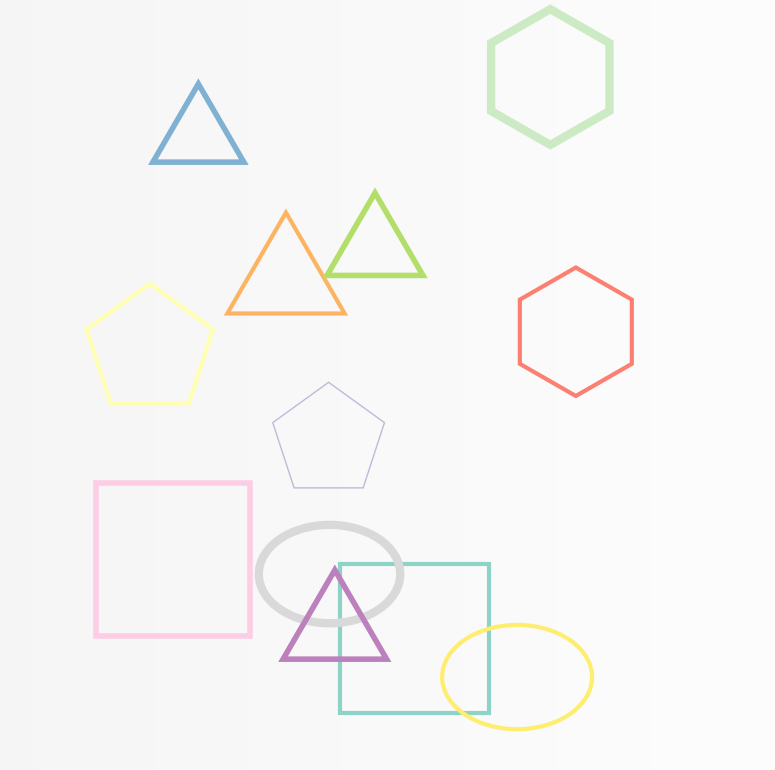[{"shape": "square", "thickness": 1.5, "radius": 0.48, "center": [0.535, 0.171]}, {"shape": "pentagon", "thickness": 1.5, "radius": 0.43, "center": [0.193, 0.546]}, {"shape": "pentagon", "thickness": 0.5, "radius": 0.38, "center": [0.424, 0.428]}, {"shape": "hexagon", "thickness": 1.5, "radius": 0.42, "center": [0.743, 0.569]}, {"shape": "triangle", "thickness": 2, "radius": 0.34, "center": [0.256, 0.823]}, {"shape": "triangle", "thickness": 1.5, "radius": 0.44, "center": [0.369, 0.637]}, {"shape": "triangle", "thickness": 2, "radius": 0.36, "center": [0.484, 0.678]}, {"shape": "square", "thickness": 2, "radius": 0.5, "center": [0.223, 0.274]}, {"shape": "oval", "thickness": 3, "radius": 0.46, "center": [0.425, 0.254]}, {"shape": "triangle", "thickness": 2, "radius": 0.39, "center": [0.432, 0.183]}, {"shape": "hexagon", "thickness": 3, "radius": 0.44, "center": [0.71, 0.9]}, {"shape": "oval", "thickness": 1.5, "radius": 0.48, "center": [0.667, 0.121]}]